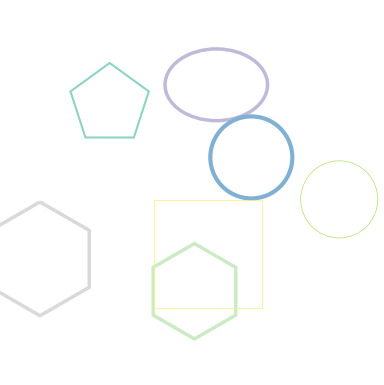[{"shape": "pentagon", "thickness": 1.5, "radius": 0.53, "center": [0.285, 0.729]}, {"shape": "oval", "thickness": 2.5, "radius": 0.67, "center": [0.562, 0.78]}, {"shape": "circle", "thickness": 3, "radius": 0.53, "center": [0.653, 0.591]}, {"shape": "circle", "thickness": 0.5, "radius": 0.5, "center": [0.881, 0.482]}, {"shape": "hexagon", "thickness": 2.5, "radius": 0.74, "center": [0.104, 0.328]}, {"shape": "hexagon", "thickness": 2.5, "radius": 0.62, "center": [0.505, 0.244]}, {"shape": "square", "thickness": 0.5, "radius": 0.7, "center": [0.541, 0.341]}]